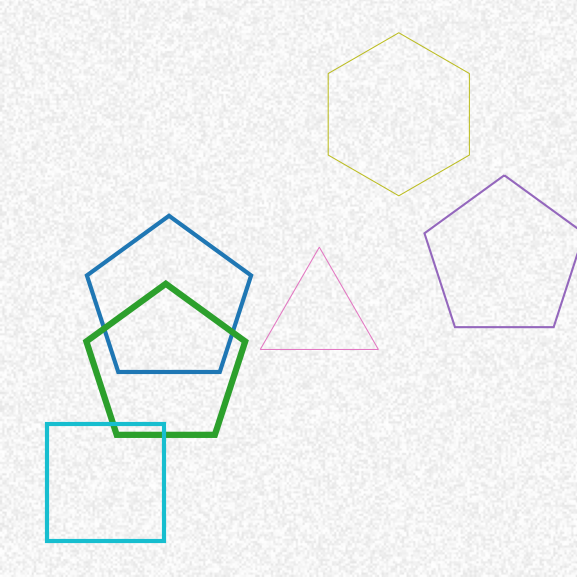[{"shape": "pentagon", "thickness": 2, "radius": 0.75, "center": [0.293, 0.476]}, {"shape": "pentagon", "thickness": 3, "radius": 0.72, "center": [0.287, 0.363]}, {"shape": "pentagon", "thickness": 1, "radius": 0.73, "center": [0.873, 0.55]}, {"shape": "triangle", "thickness": 0.5, "radius": 0.59, "center": [0.553, 0.453]}, {"shape": "hexagon", "thickness": 0.5, "radius": 0.71, "center": [0.691, 0.801]}, {"shape": "square", "thickness": 2, "radius": 0.51, "center": [0.182, 0.163]}]